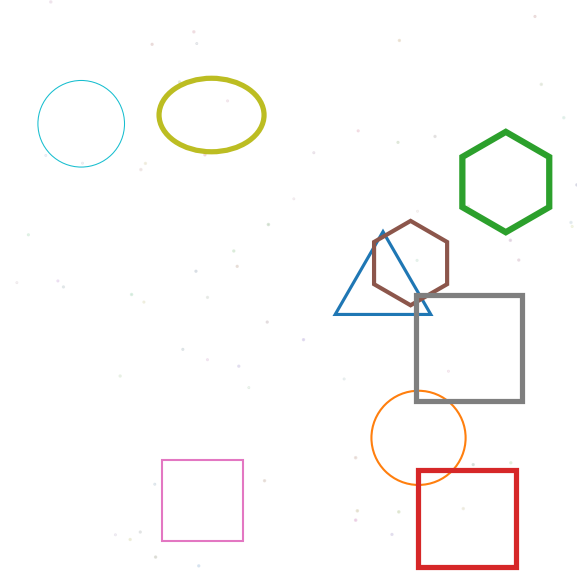[{"shape": "triangle", "thickness": 1.5, "radius": 0.48, "center": [0.663, 0.502]}, {"shape": "circle", "thickness": 1, "radius": 0.41, "center": [0.725, 0.241]}, {"shape": "hexagon", "thickness": 3, "radius": 0.43, "center": [0.876, 0.684]}, {"shape": "square", "thickness": 2.5, "radius": 0.42, "center": [0.809, 0.101]}, {"shape": "hexagon", "thickness": 2, "radius": 0.37, "center": [0.711, 0.544]}, {"shape": "square", "thickness": 1, "radius": 0.35, "center": [0.35, 0.132]}, {"shape": "square", "thickness": 2.5, "radius": 0.46, "center": [0.812, 0.396]}, {"shape": "oval", "thickness": 2.5, "radius": 0.45, "center": [0.366, 0.8]}, {"shape": "circle", "thickness": 0.5, "radius": 0.37, "center": [0.141, 0.785]}]